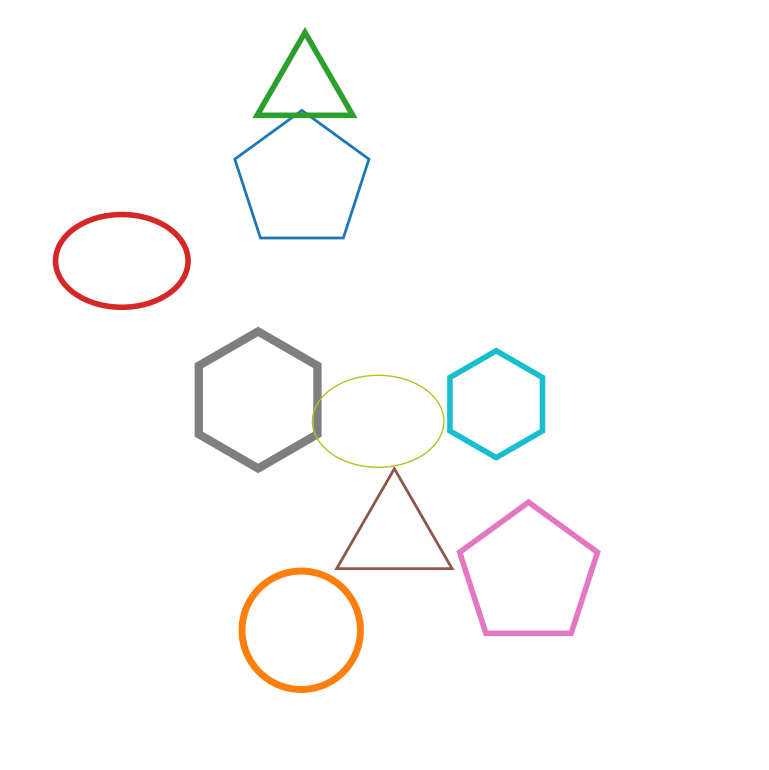[{"shape": "pentagon", "thickness": 1, "radius": 0.46, "center": [0.392, 0.765]}, {"shape": "circle", "thickness": 2.5, "radius": 0.38, "center": [0.391, 0.181]}, {"shape": "triangle", "thickness": 2, "radius": 0.36, "center": [0.396, 0.886]}, {"shape": "oval", "thickness": 2, "radius": 0.43, "center": [0.158, 0.661]}, {"shape": "triangle", "thickness": 1, "radius": 0.43, "center": [0.512, 0.305]}, {"shape": "pentagon", "thickness": 2, "radius": 0.47, "center": [0.686, 0.254]}, {"shape": "hexagon", "thickness": 3, "radius": 0.44, "center": [0.335, 0.481]}, {"shape": "oval", "thickness": 0.5, "radius": 0.43, "center": [0.491, 0.453]}, {"shape": "hexagon", "thickness": 2, "radius": 0.35, "center": [0.644, 0.475]}]